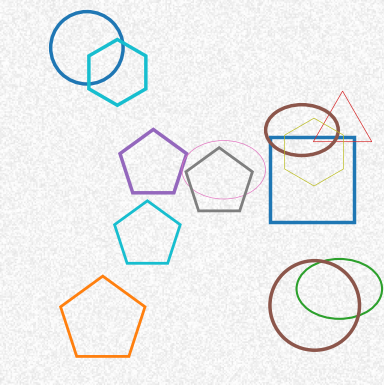[{"shape": "circle", "thickness": 2.5, "radius": 0.47, "center": [0.226, 0.876]}, {"shape": "square", "thickness": 2.5, "radius": 0.55, "center": [0.811, 0.534]}, {"shape": "pentagon", "thickness": 2, "radius": 0.58, "center": [0.267, 0.167]}, {"shape": "oval", "thickness": 1.5, "radius": 0.56, "center": [0.881, 0.25]}, {"shape": "triangle", "thickness": 0.5, "radius": 0.44, "center": [0.89, 0.676]}, {"shape": "pentagon", "thickness": 2.5, "radius": 0.45, "center": [0.398, 0.573]}, {"shape": "oval", "thickness": 2.5, "radius": 0.47, "center": [0.784, 0.662]}, {"shape": "circle", "thickness": 2.5, "radius": 0.58, "center": [0.817, 0.207]}, {"shape": "oval", "thickness": 0.5, "radius": 0.54, "center": [0.581, 0.559]}, {"shape": "pentagon", "thickness": 2, "radius": 0.45, "center": [0.569, 0.526]}, {"shape": "hexagon", "thickness": 0.5, "radius": 0.44, "center": [0.816, 0.605]}, {"shape": "pentagon", "thickness": 2, "radius": 0.45, "center": [0.383, 0.389]}, {"shape": "hexagon", "thickness": 2.5, "radius": 0.43, "center": [0.305, 0.812]}]